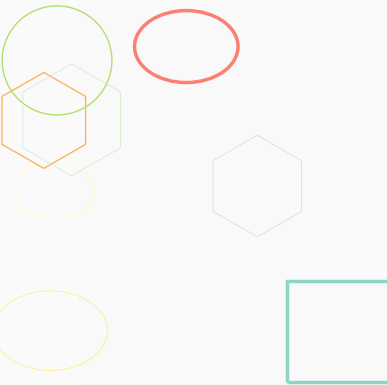[{"shape": "square", "thickness": 2.5, "radius": 0.66, "center": [0.873, 0.139]}, {"shape": "oval", "thickness": 0.5, "radius": 0.52, "center": [0.139, 0.503]}, {"shape": "oval", "thickness": 2.5, "radius": 0.67, "center": [0.481, 0.879]}, {"shape": "hexagon", "thickness": 1, "radius": 0.62, "center": [0.113, 0.687]}, {"shape": "circle", "thickness": 1, "radius": 0.71, "center": [0.147, 0.843]}, {"shape": "hexagon", "thickness": 0.5, "radius": 0.66, "center": [0.664, 0.517]}, {"shape": "hexagon", "thickness": 0.5, "radius": 0.73, "center": [0.185, 0.689]}, {"shape": "oval", "thickness": 0.5, "radius": 0.74, "center": [0.13, 0.141]}]